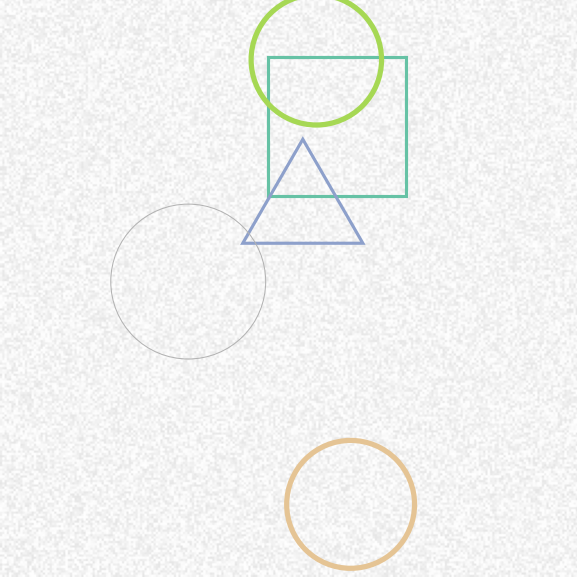[{"shape": "square", "thickness": 1.5, "radius": 0.6, "center": [0.583, 0.78]}, {"shape": "triangle", "thickness": 1.5, "radius": 0.6, "center": [0.524, 0.638]}, {"shape": "circle", "thickness": 2.5, "radius": 0.56, "center": [0.548, 0.896]}, {"shape": "circle", "thickness": 2.5, "radius": 0.55, "center": [0.607, 0.126]}, {"shape": "circle", "thickness": 0.5, "radius": 0.67, "center": [0.326, 0.512]}]